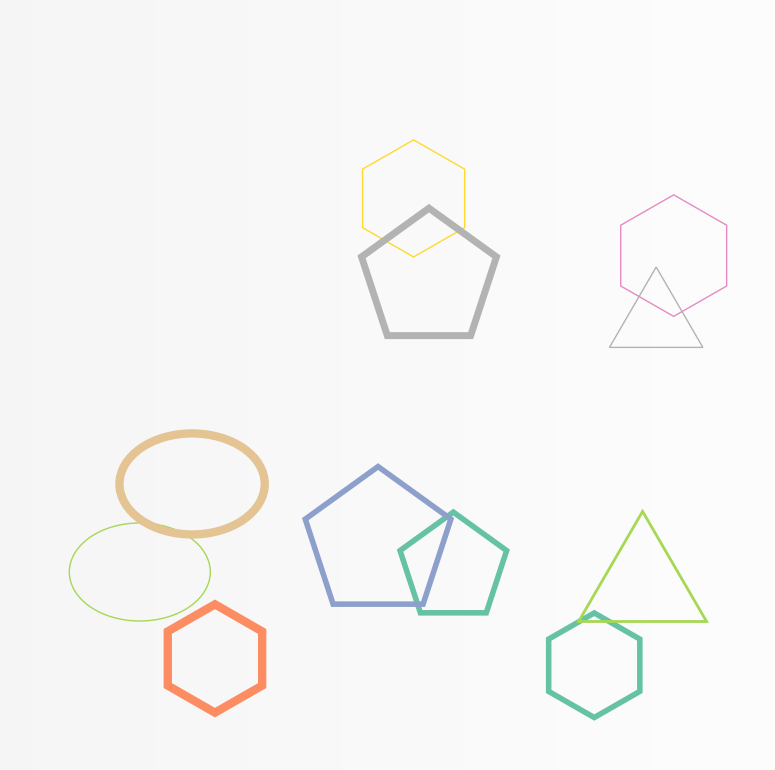[{"shape": "hexagon", "thickness": 2, "radius": 0.34, "center": [0.767, 0.136]}, {"shape": "pentagon", "thickness": 2, "radius": 0.36, "center": [0.585, 0.263]}, {"shape": "hexagon", "thickness": 3, "radius": 0.35, "center": [0.277, 0.145]}, {"shape": "pentagon", "thickness": 2, "radius": 0.49, "center": [0.488, 0.295]}, {"shape": "hexagon", "thickness": 0.5, "radius": 0.39, "center": [0.869, 0.668]}, {"shape": "oval", "thickness": 0.5, "radius": 0.45, "center": [0.18, 0.257]}, {"shape": "triangle", "thickness": 1, "radius": 0.48, "center": [0.829, 0.241]}, {"shape": "hexagon", "thickness": 0.5, "radius": 0.38, "center": [0.534, 0.742]}, {"shape": "oval", "thickness": 3, "radius": 0.47, "center": [0.248, 0.371]}, {"shape": "pentagon", "thickness": 2.5, "radius": 0.46, "center": [0.554, 0.638]}, {"shape": "triangle", "thickness": 0.5, "radius": 0.35, "center": [0.847, 0.584]}]